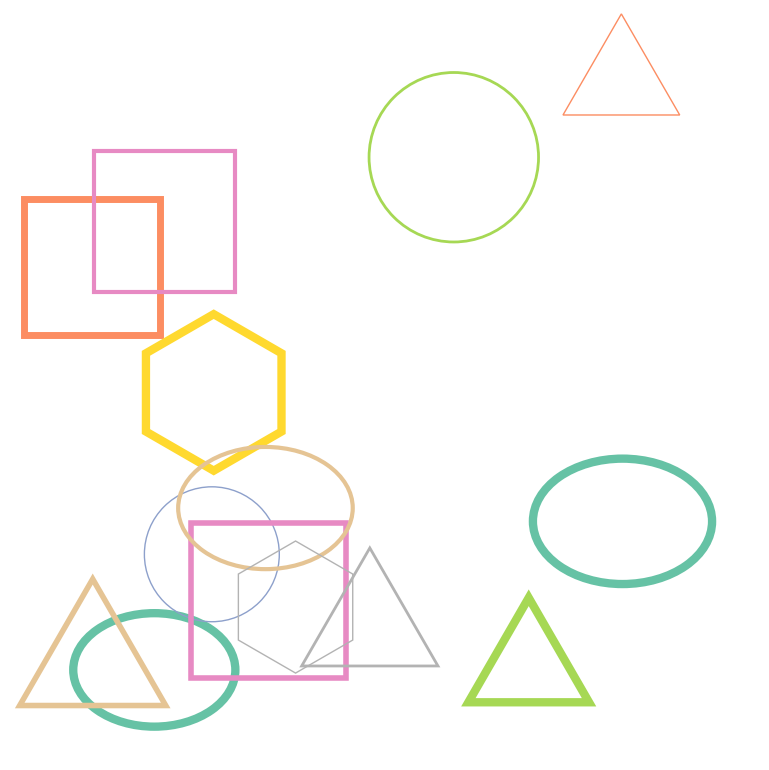[{"shape": "oval", "thickness": 3, "radius": 0.58, "center": [0.808, 0.323]}, {"shape": "oval", "thickness": 3, "radius": 0.53, "center": [0.2, 0.13]}, {"shape": "square", "thickness": 2.5, "radius": 0.44, "center": [0.119, 0.653]}, {"shape": "triangle", "thickness": 0.5, "radius": 0.44, "center": [0.807, 0.894]}, {"shape": "circle", "thickness": 0.5, "radius": 0.44, "center": [0.275, 0.28]}, {"shape": "square", "thickness": 1.5, "radius": 0.46, "center": [0.214, 0.712]}, {"shape": "square", "thickness": 2, "radius": 0.5, "center": [0.349, 0.22]}, {"shape": "triangle", "thickness": 3, "radius": 0.45, "center": [0.687, 0.133]}, {"shape": "circle", "thickness": 1, "radius": 0.55, "center": [0.589, 0.796]}, {"shape": "hexagon", "thickness": 3, "radius": 0.51, "center": [0.278, 0.49]}, {"shape": "triangle", "thickness": 2, "radius": 0.55, "center": [0.12, 0.138]}, {"shape": "oval", "thickness": 1.5, "radius": 0.57, "center": [0.345, 0.34]}, {"shape": "triangle", "thickness": 1, "radius": 0.51, "center": [0.48, 0.186]}, {"shape": "hexagon", "thickness": 0.5, "radius": 0.43, "center": [0.384, 0.212]}]